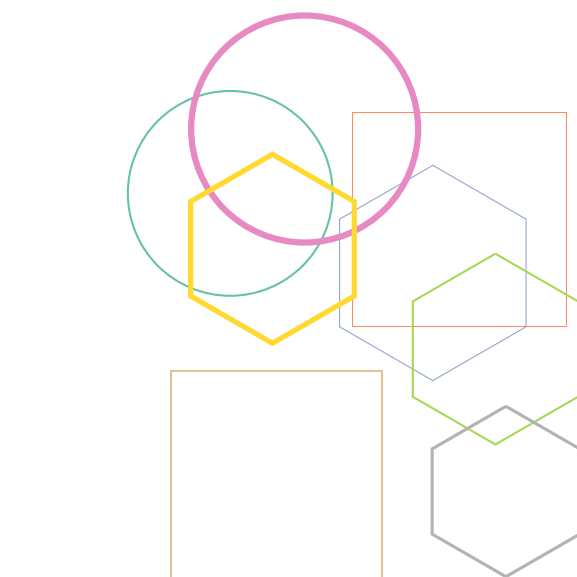[{"shape": "circle", "thickness": 1, "radius": 0.89, "center": [0.399, 0.664]}, {"shape": "square", "thickness": 0.5, "radius": 0.93, "center": [0.795, 0.62]}, {"shape": "hexagon", "thickness": 0.5, "radius": 0.93, "center": [0.749, 0.526]}, {"shape": "circle", "thickness": 3, "radius": 0.98, "center": [0.528, 0.776]}, {"shape": "hexagon", "thickness": 1, "radius": 0.83, "center": [0.858, 0.395]}, {"shape": "hexagon", "thickness": 2.5, "radius": 0.82, "center": [0.472, 0.568]}, {"shape": "square", "thickness": 1, "radius": 0.91, "center": [0.479, 0.173]}, {"shape": "hexagon", "thickness": 1.5, "radius": 0.74, "center": [0.876, 0.148]}]